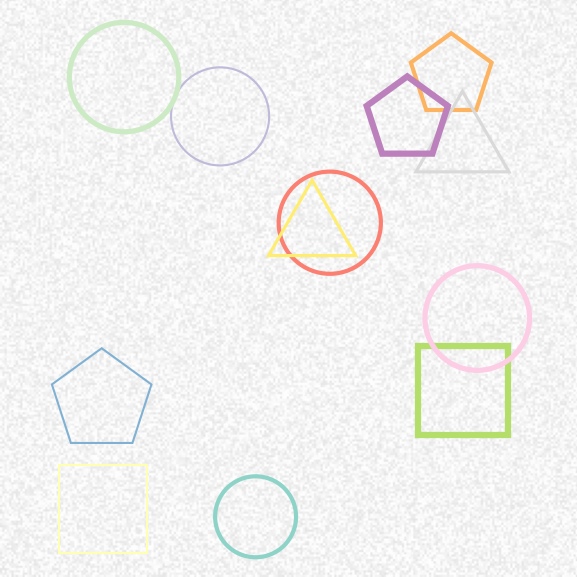[{"shape": "circle", "thickness": 2, "radius": 0.35, "center": [0.443, 0.104]}, {"shape": "square", "thickness": 1, "radius": 0.38, "center": [0.179, 0.118]}, {"shape": "circle", "thickness": 1, "radius": 0.42, "center": [0.381, 0.798]}, {"shape": "circle", "thickness": 2, "radius": 0.44, "center": [0.571, 0.614]}, {"shape": "pentagon", "thickness": 1, "radius": 0.45, "center": [0.176, 0.305]}, {"shape": "pentagon", "thickness": 2, "radius": 0.37, "center": [0.781, 0.868]}, {"shape": "square", "thickness": 3, "radius": 0.39, "center": [0.802, 0.323]}, {"shape": "circle", "thickness": 2.5, "radius": 0.45, "center": [0.826, 0.448]}, {"shape": "triangle", "thickness": 1.5, "radius": 0.47, "center": [0.801, 0.748]}, {"shape": "pentagon", "thickness": 3, "radius": 0.37, "center": [0.705, 0.793]}, {"shape": "circle", "thickness": 2.5, "radius": 0.47, "center": [0.215, 0.866]}, {"shape": "triangle", "thickness": 1.5, "radius": 0.44, "center": [0.54, 0.6]}]